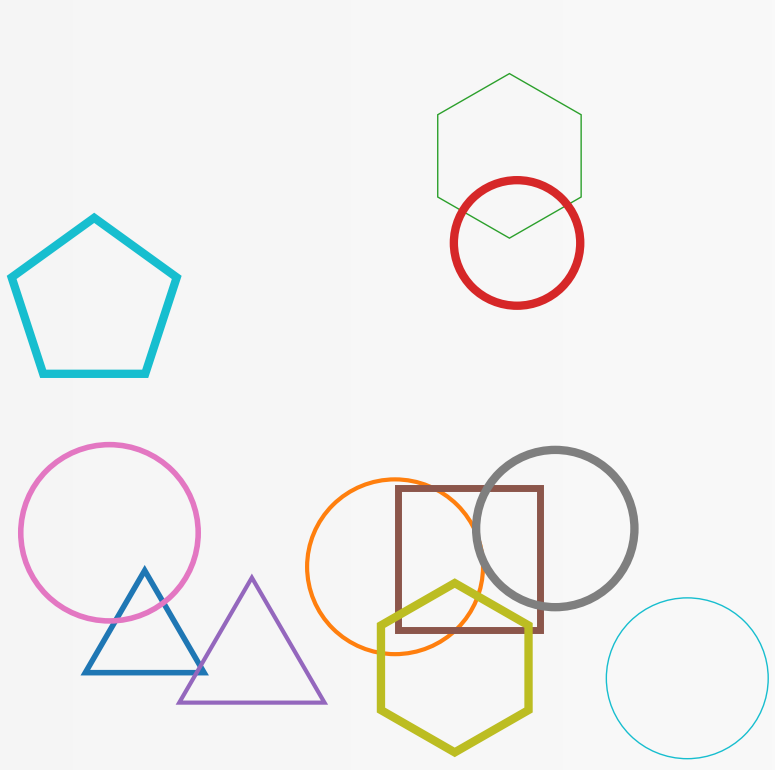[{"shape": "triangle", "thickness": 2, "radius": 0.44, "center": [0.187, 0.171]}, {"shape": "circle", "thickness": 1.5, "radius": 0.57, "center": [0.51, 0.264]}, {"shape": "hexagon", "thickness": 0.5, "radius": 0.53, "center": [0.657, 0.798]}, {"shape": "circle", "thickness": 3, "radius": 0.41, "center": [0.667, 0.684]}, {"shape": "triangle", "thickness": 1.5, "radius": 0.54, "center": [0.325, 0.142]}, {"shape": "square", "thickness": 2.5, "radius": 0.46, "center": [0.605, 0.274]}, {"shape": "circle", "thickness": 2, "radius": 0.57, "center": [0.141, 0.308]}, {"shape": "circle", "thickness": 3, "radius": 0.51, "center": [0.716, 0.314]}, {"shape": "hexagon", "thickness": 3, "radius": 0.55, "center": [0.587, 0.133]}, {"shape": "circle", "thickness": 0.5, "radius": 0.52, "center": [0.887, 0.119]}, {"shape": "pentagon", "thickness": 3, "radius": 0.56, "center": [0.122, 0.605]}]